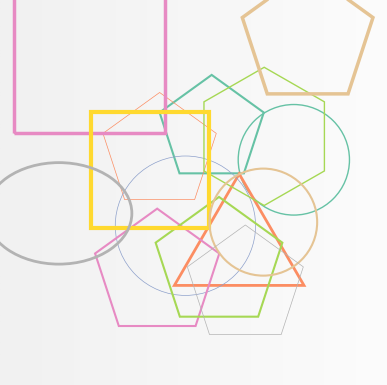[{"shape": "circle", "thickness": 1, "radius": 0.72, "center": [0.758, 0.585]}, {"shape": "pentagon", "thickness": 1.5, "radius": 0.71, "center": [0.546, 0.664]}, {"shape": "pentagon", "thickness": 0.5, "radius": 0.77, "center": [0.412, 0.606]}, {"shape": "triangle", "thickness": 2, "radius": 0.97, "center": [0.617, 0.355]}, {"shape": "circle", "thickness": 0.5, "radius": 0.91, "center": [0.479, 0.414]}, {"shape": "pentagon", "thickness": 1.5, "radius": 0.84, "center": [0.406, 0.29]}, {"shape": "square", "thickness": 2.5, "radius": 0.98, "center": [0.231, 0.851]}, {"shape": "hexagon", "thickness": 1, "radius": 0.9, "center": [0.682, 0.646]}, {"shape": "pentagon", "thickness": 1.5, "radius": 0.86, "center": [0.565, 0.317]}, {"shape": "square", "thickness": 3, "radius": 0.76, "center": [0.387, 0.559]}, {"shape": "circle", "thickness": 1.5, "radius": 0.7, "center": [0.679, 0.423]}, {"shape": "pentagon", "thickness": 2.5, "radius": 0.89, "center": [0.794, 0.9]}, {"shape": "oval", "thickness": 2, "radius": 0.94, "center": [0.152, 0.446]}, {"shape": "pentagon", "thickness": 0.5, "radius": 0.79, "center": [0.633, 0.258]}]